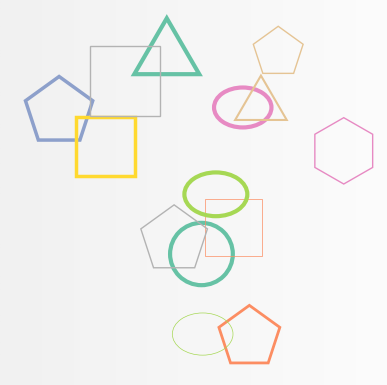[{"shape": "circle", "thickness": 3, "radius": 0.4, "center": [0.52, 0.34]}, {"shape": "triangle", "thickness": 3, "radius": 0.48, "center": [0.43, 0.856]}, {"shape": "pentagon", "thickness": 2, "radius": 0.41, "center": [0.644, 0.124]}, {"shape": "square", "thickness": 0.5, "radius": 0.37, "center": [0.603, 0.409]}, {"shape": "pentagon", "thickness": 2.5, "radius": 0.46, "center": [0.153, 0.71]}, {"shape": "oval", "thickness": 3, "radius": 0.37, "center": [0.626, 0.721]}, {"shape": "hexagon", "thickness": 1, "radius": 0.43, "center": [0.887, 0.608]}, {"shape": "oval", "thickness": 3, "radius": 0.41, "center": [0.557, 0.495]}, {"shape": "oval", "thickness": 0.5, "radius": 0.39, "center": [0.523, 0.132]}, {"shape": "square", "thickness": 2.5, "radius": 0.38, "center": [0.272, 0.619]}, {"shape": "pentagon", "thickness": 1, "radius": 0.34, "center": [0.718, 0.864]}, {"shape": "triangle", "thickness": 1.5, "radius": 0.38, "center": [0.673, 0.727]}, {"shape": "pentagon", "thickness": 1, "radius": 0.45, "center": [0.449, 0.378]}, {"shape": "square", "thickness": 1, "radius": 0.46, "center": [0.322, 0.79]}]